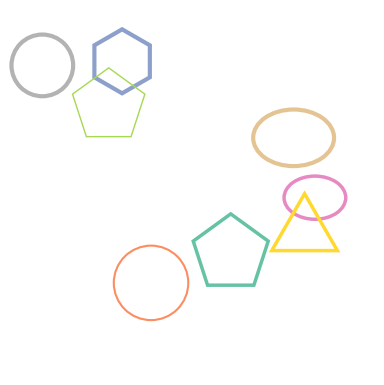[{"shape": "pentagon", "thickness": 2.5, "radius": 0.51, "center": [0.599, 0.342]}, {"shape": "circle", "thickness": 1.5, "radius": 0.48, "center": [0.392, 0.265]}, {"shape": "hexagon", "thickness": 3, "radius": 0.42, "center": [0.317, 0.841]}, {"shape": "oval", "thickness": 2.5, "radius": 0.4, "center": [0.818, 0.487]}, {"shape": "pentagon", "thickness": 1, "radius": 0.49, "center": [0.282, 0.725]}, {"shape": "triangle", "thickness": 2.5, "radius": 0.49, "center": [0.791, 0.398]}, {"shape": "oval", "thickness": 3, "radius": 0.53, "center": [0.763, 0.642]}, {"shape": "circle", "thickness": 3, "radius": 0.4, "center": [0.11, 0.83]}]